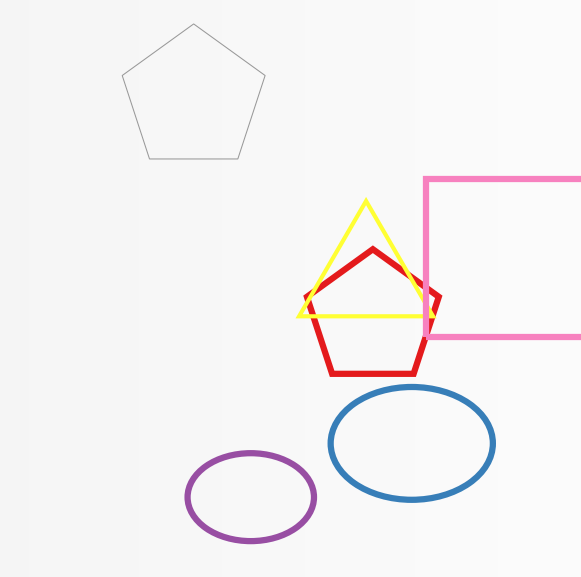[{"shape": "pentagon", "thickness": 3, "radius": 0.6, "center": [0.641, 0.448]}, {"shape": "oval", "thickness": 3, "radius": 0.7, "center": [0.708, 0.231]}, {"shape": "oval", "thickness": 3, "radius": 0.54, "center": [0.431, 0.138]}, {"shape": "triangle", "thickness": 2, "radius": 0.67, "center": [0.63, 0.518]}, {"shape": "square", "thickness": 3, "radius": 0.68, "center": [0.869, 0.552]}, {"shape": "pentagon", "thickness": 0.5, "radius": 0.65, "center": [0.333, 0.828]}]